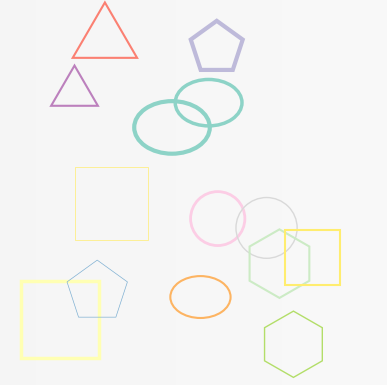[{"shape": "oval", "thickness": 2.5, "radius": 0.43, "center": [0.538, 0.733]}, {"shape": "oval", "thickness": 3, "radius": 0.49, "center": [0.444, 0.669]}, {"shape": "square", "thickness": 2.5, "radius": 0.5, "center": [0.155, 0.17]}, {"shape": "pentagon", "thickness": 3, "radius": 0.35, "center": [0.559, 0.875]}, {"shape": "triangle", "thickness": 1.5, "radius": 0.48, "center": [0.271, 0.898]}, {"shape": "pentagon", "thickness": 0.5, "radius": 0.41, "center": [0.251, 0.242]}, {"shape": "oval", "thickness": 1.5, "radius": 0.39, "center": [0.517, 0.228]}, {"shape": "hexagon", "thickness": 1, "radius": 0.43, "center": [0.757, 0.106]}, {"shape": "circle", "thickness": 2, "radius": 0.35, "center": [0.562, 0.432]}, {"shape": "circle", "thickness": 1, "radius": 0.39, "center": [0.688, 0.408]}, {"shape": "triangle", "thickness": 1.5, "radius": 0.35, "center": [0.192, 0.76]}, {"shape": "hexagon", "thickness": 1.5, "radius": 0.45, "center": [0.721, 0.315]}, {"shape": "square", "thickness": 0.5, "radius": 0.48, "center": [0.288, 0.472]}, {"shape": "square", "thickness": 1.5, "radius": 0.35, "center": [0.806, 0.331]}]